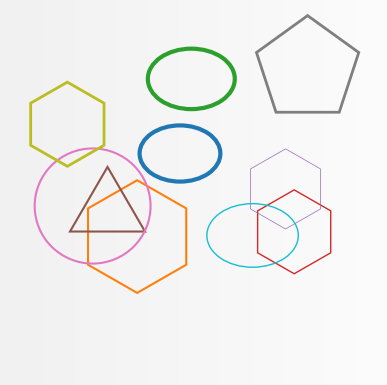[{"shape": "oval", "thickness": 3, "radius": 0.52, "center": [0.464, 0.601]}, {"shape": "hexagon", "thickness": 1.5, "radius": 0.73, "center": [0.354, 0.386]}, {"shape": "oval", "thickness": 3, "radius": 0.56, "center": [0.494, 0.795]}, {"shape": "hexagon", "thickness": 1, "radius": 0.54, "center": [0.759, 0.398]}, {"shape": "hexagon", "thickness": 0.5, "radius": 0.52, "center": [0.737, 0.509]}, {"shape": "triangle", "thickness": 1.5, "radius": 0.56, "center": [0.277, 0.455]}, {"shape": "circle", "thickness": 1.5, "radius": 0.75, "center": [0.239, 0.465]}, {"shape": "pentagon", "thickness": 2, "radius": 0.69, "center": [0.794, 0.821]}, {"shape": "hexagon", "thickness": 2, "radius": 0.55, "center": [0.174, 0.677]}, {"shape": "oval", "thickness": 1, "radius": 0.59, "center": [0.652, 0.388]}]